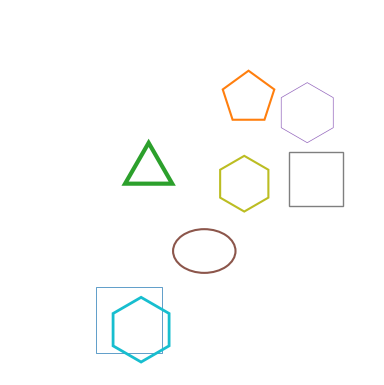[{"shape": "square", "thickness": 0.5, "radius": 0.43, "center": [0.335, 0.169]}, {"shape": "pentagon", "thickness": 1.5, "radius": 0.35, "center": [0.646, 0.746]}, {"shape": "triangle", "thickness": 3, "radius": 0.35, "center": [0.386, 0.558]}, {"shape": "hexagon", "thickness": 0.5, "radius": 0.39, "center": [0.798, 0.707]}, {"shape": "oval", "thickness": 1.5, "radius": 0.41, "center": [0.531, 0.348]}, {"shape": "square", "thickness": 1, "radius": 0.35, "center": [0.821, 0.536]}, {"shape": "hexagon", "thickness": 1.5, "radius": 0.36, "center": [0.634, 0.523]}, {"shape": "hexagon", "thickness": 2, "radius": 0.42, "center": [0.366, 0.144]}]